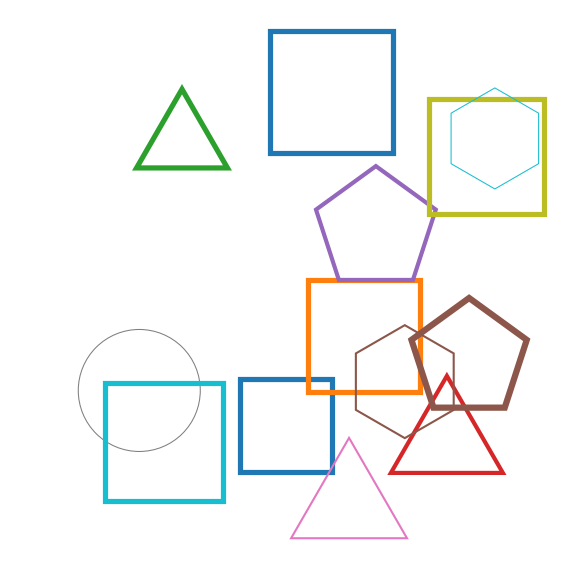[{"shape": "square", "thickness": 2.5, "radius": 0.53, "center": [0.574, 0.84]}, {"shape": "square", "thickness": 2.5, "radius": 0.4, "center": [0.495, 0.263]}, {"shape": "square", "thickness": 2.5, "radius": 0.48, "center": [0.63, 0.418]}, {"shape": "triangle", "thickness": 2.5, "radius": 0.45, "center": [0.315, 0.754]}, {"shape": "triangle", "thickness": 2, "radius": 0.56, "center": [0.774, 0.236]}, {"shape": "pentagon", "thickness": 2, "radius": 0.55, "center": [0.651, 0.602]}, {"shape": "hexagon", "thickness": 1, "radius": 0.49, "center": [0.701, 0.338]}, {"shape": "pentagon", "thickness": 3, "radius": 0.52, "center": [0.812, 0.378]}, {"shape": "triangle", "thickness": 1, "radius": 0.58, "center": [0.604, 0.125]}, {"shape": "circle", "thickness": 0.5, "radius": 0.53, "center": [0.241, 0.323]}, {"shape": "square", "thickness": 2.5, "radius": 0.5, "center": [0.842, 0.728]}, {"shape": "hexagon", "thickness": 0.5, "radius": 0.44, "center": [0.857, 0.759]}, {"shape": "square", "thickness": 2.5, "radius": 0.51, "center": [0.284, 0.234]}]